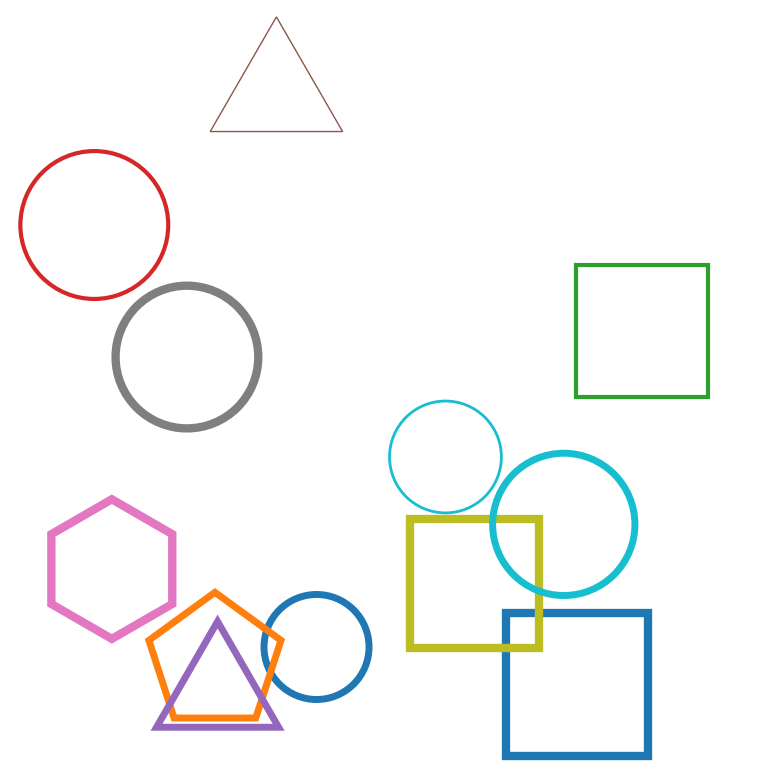[{"shape": "circle", "thickness": 2.5, "radius": 0.34, "center": [0.411, 0.16]}, {"shape": "square", "thickness": 3, "radius": 0.46, "center": [0.749, 0.111]}, {"shape": "pentagon", "thickness": 2.5, "radius": 0.45, "center": [0.279, 0.141]}, {"shape": "square", "thickness": 1.5, "radius": 0.43, "center": [0.833, 0.57]}, {"shape": "circle", "thickness": 1.5, "radius": 0.48, "center": [0.122, 0.708]}, {"shape": "triangle", "thickness": 2.5, "radius": 0.46, "center": [0.283, 0.101]}, {"shape": "triangle", "thickness": 0.5, "radius": 0.5, "center": [0.359, 0.879]}, {"shape": "hexagon", "thickness": 3, "radius": 0.45, "center": [0.145, 0.261]}, {"shape": "circle", "thickness": 3, "radius": 0.46, "center": [0.243, 0.536]}, {"shape": "square", "thickness": 3, "radius": 0.42, "center": [0.616, 0.242]}, {"shape": "circle", "thickness": 1, "radius": 0.36, "center": [0.579, 0.407]}, {"shape": "circle", "thickness": 2.5, "radius": 0.46, "center": [0.732, 0.319]}]